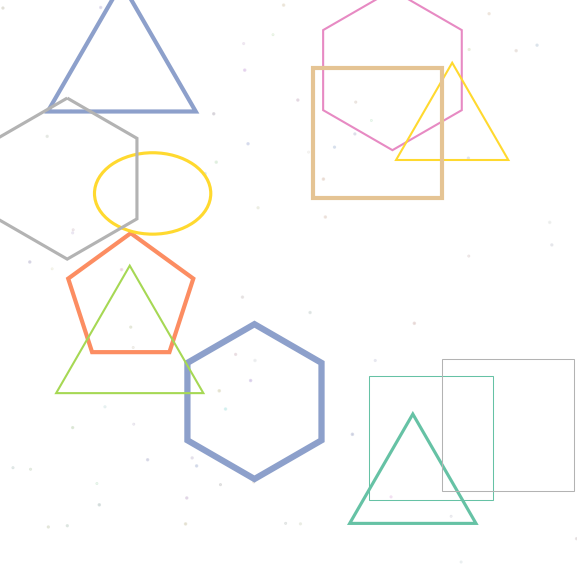[{"shape": "triangle", "thickness": 1.5, "radius": 0.63, "center": [0.715, 0.156]}, {"shape": "square", "thickness": 0.5, "radius": 0.54, "center": [0.746, 0.241]}, {"shape": "pentagon", "thickness": 2, "radius": 0.57, "center": [0.226, 0.481]}, {"shape": "hexagon", "thickness": 3, "radius": 0.67, "center": [0.441, 0.304]}, {"shape": "triangle", "thickness": 2, "radius": 0.74, "center": [0.211, 0.88]}, {"shape": "hexagon", "thickness": 1, "radius": 0.69, "center": [0.68, 0.878]}, {"shape": "triangle", "thickness": 1, "radius": 0.74, "center": [0.225, 0.392]}, {"shape": "triangle", "thickness": 1, "radius": 0.56, "center": [0.783, 0.778]}, {"shape": "oval", "thickness": 1.5, "radius": 0.5, "center": [0.264, 0.664]}, {"shape": "square", "thickness": 2, "radius": 0.56, "center": [0.653, 0.769]}, {"shape": "hexagon", "thickness": 1.5, "radius": 0.7, "center": [0.116, 0.69]}, {"shape": "square", "thickness": 0.5, "radius": 0.57, "center": [0.88, 0.264]}]